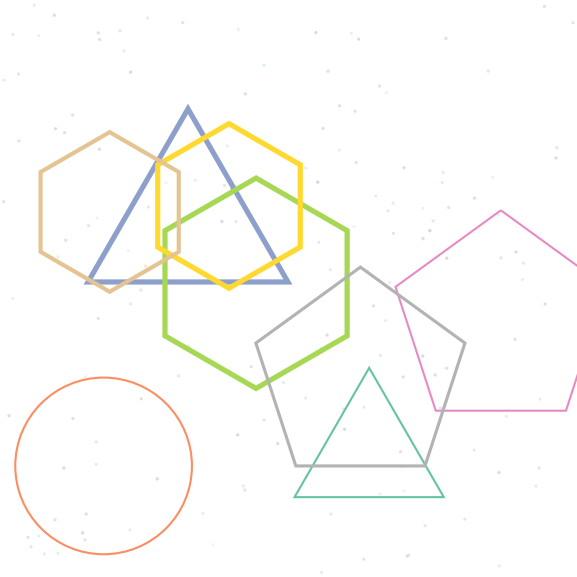[{"shape": "triangle", "thickness": 1, "radius": 0.75, "center": [0.639, 0.213]}, {"shape": "circle", "thickness": 1, "radius": 0.76, "center": [0.179, 0.192]}, {"shape": "triangle", "thickness": 2.5, "radius": 1.0, "center": [0.326, 0.611]}, {"shape": "pentagon", "thickness": 1, "radius": 0.96, "center": [0.867, 0.443]}, {"shape": "hexagon", "thickness": 2.5, "radius": 0.91, "center": [0.443, 0.509]}, {"shape": "hexagon", "thickness": 2.5, "radius": 0.71, "center": [0.397, 0.643]}, {"shape": "hexagon", "thickness": 2, "radius": 0.69, "center": [0.19, 0.632]}, {"shape": "pentagon", "thickness": 1.5, "radius": 0.95, "center": [0.624, 0.346]}]